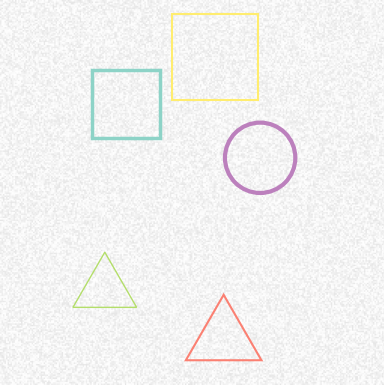[{"shape": "square", "thickness": 2.5, "radius": 0.44, "center": [0.328, 0.731]}, {"shape": "triangle", "thickness": 1.5, "radius": 0.57, "center": [0.581, 0.121]}, {"shape": "triangle", "thickness": 1, "radius": 0.48, "center": [0.272, 0.249]}, {"shape": "circle", "thickness": 3, "radius": 0.46, "center": [0.676, 0.59]}, {"shape": "square", "thickness": 1.5, "radius": 0.56, "center": [0.559, 0.853]}]